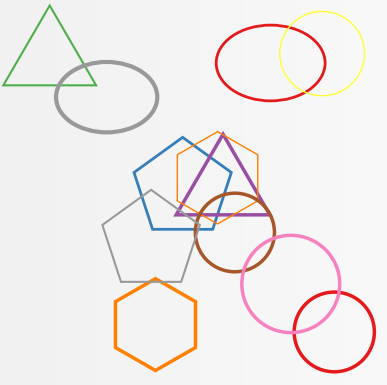[{"shape": "circle", "thickness": 2.5, "radius": 0.52, "center": [0.863, 0.138]}, {"shape": "oval", "thickness": 2, "radius": 0.7, "center": [0.698, 0.836]}, {"shape": "pentagon", "thickness": 2, "radius": 0.66, "center": [0.471, 0.511]}, {"shape": "triangle", "thickness": 1.5, "radius": 0.69, "center": [0.128, 0.847]}, {"shape": "triangle", "thickness": 2.5, "radius": 0.7, "center": [0.576, 0.512]}, {"shape": "hexagon", "thickness": 1, "radius": 0.6, "center": [0.561, 0.538]}, {"shape": "hexagon", "thickness": 2.5, "radius": 0.6, "center": [0.401, 0.157]}, {"shape": "circle", "thickness": 1, "radius": 0.55, "center": [0.831, 0.861]}, {"shape": "circle", "thickness": 2.5, "radius": 0.51, "center": [0.606, 0.396]}, {"shape": "circle", "thickness": 2.5, "radius": 0.63, "center": [0.75, 0.262]}, {"shape": "pentagon", "thickness": 1.5, "radius": 0.66, "center": [0.39, 0.375]}, {"shape": "oval", "thickness": 3, "radius": 0.65, "center": [0.275, 0.748]}]